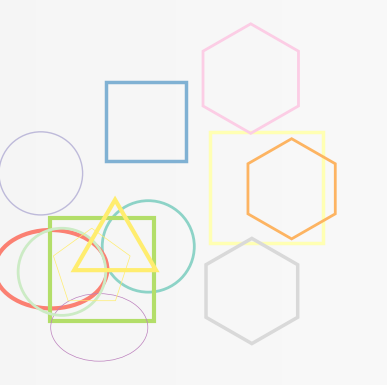[{"shape": "circle", "thickness": 2, "radius": 0.59, "center": [0.383, 0.36]}, {"shape": "square", "thickness": 2.5, "radius": 0.72, "center": [0.688, 0.513]}, {"shape": "circle", "thickness": 1, "radius": 0.54, "center": [0.105, 0.55]}, {"shape": "oval", "thickness": 3, "radius": 0.73, "center": [0.131, 0.301]}, {"shape": "square", "thickness": 2.5, "radius": 0.52, "center": [0.378, 0.684]}, {"shape": "hexagon", "thickness": 2, "radius": 0.65, "center": [0.753, 0.51]}, {"shape": "square", "thickness": 3, "radius": 0.67, "center": [0.264, 0.299]}, {"shape": "hexagon", "thickness": 2, "radius": 0.71, "center": [0.647, 0.796]}, {"shape": "hexagon", "thickness": 2.5, "radius": 0.68, "center": [0.65, 0.244]}, {"shape": "oval", "thickness": 0.5, "radius": 0.63, "center": [0.256, 0.15]}, {"shape": "circle", "thickness": 2, "radius": 0.57, "center": [0.16, 0.294]}, {"shape": "pentagon", "thickness": 0.5, "radius": 0.52, "center": [0.237, 0.303]}, {"shape": "triangle", "thickness": 3, "radius": 0.61, "center": [0.297, 0.359]}]